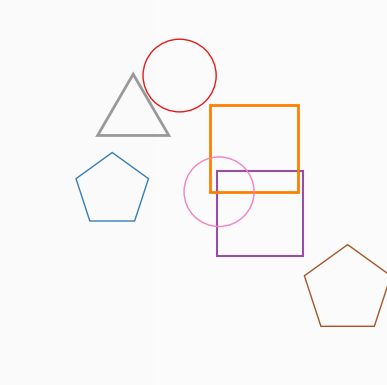[{"shape": "circle", "thickness": 1, "radius": 0.47, "center": [0.463, 0.804]}, {"shape": "pentagon", "thickness": 1, "radius": 0.49, "center": [0.29, 0.506]}, {"shape": "square", "thickness": 1.5, "radius": 0.55, "center": [0.671, 0.446]}, {"shape": "square", "thickness": 2, "radius": 0.57, "center": [0.656, 0.614]}, {"shape": "pentagon", "thickness": 1, "radius": 0.59, "center": [0.897, 0.247]}, {"shape": "circle", "thickness": 1, "radius": 0.45, "center": [0.565, 0.502]}, {"shape": "triangle", "thickness": 2, "radius": 0.53, "center": [0.344, 0.701]}]